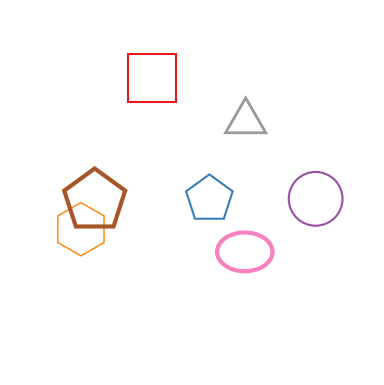[{"shape": "square", "thickness": 1.5, "radius": 0.31, "center": [0.396, 0.798]}, {"shape": "pentagon", "thickness": 1.5, "radius": 0.32, "center": [0.544, 0.483]}, {"shape": "circle", "thickness": 1.5, "radius": 0.35, "center": [0.82, 0.484]}, {"shape": "hexagon", "thickness": 1, "radius": 0.35, "center": [0.21, 0.405]}, {"shape": "pentagon", "thickness": 3, "radius": 0.42, "center": [0.246, 0.479]}, {"shape": "oval", "thickness": 3, "radius": 0.36, "center": [0.636, 0.346]}, {"shape": "triangle", "thickness": 2, "radius": 0.3, "center": [0.638, 0.685]}]